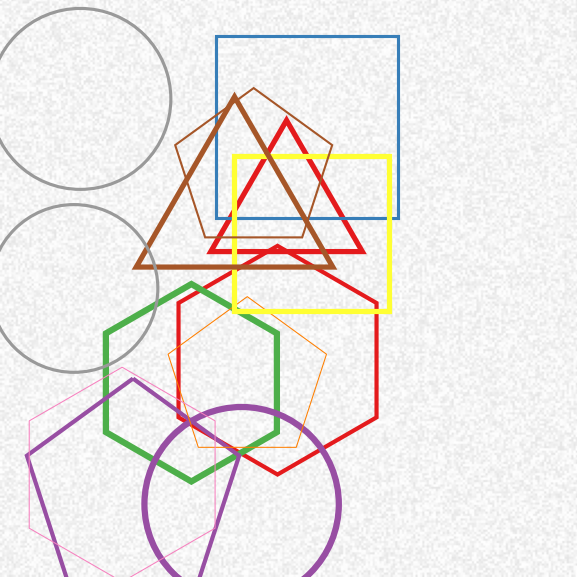[{"shape": "hexagon", "thickness": 2, "radius": 0.99, "center": [0.481, 0.375]}, {"shape": "triangle", "thickness": 2.5, "radius": 0.76, "center": [0.496, 0.639]}, {"shape": "square", "thickness": 1.5, "radius": 0.79, "center": [0.532, 0.779]}, {"shape": "hexagon", "thickness": 3, "radius": 0.85, "center": [0.331, 0.336]}, {"shape": "pentagon", "thickness": 2, "radius": 0.97, "center": [0.23, 0.15]}, {"shape": "circle", "thickness": 3, "radius": 0.84, "center": [0.418, 0.126]}, {"shape": "pentagon", "thickness": 0.5, "radius": 0.72, "center": [0.428, 0.341]}, {"shape": "square", "thickness": 2.5, "radius": 0.67, "center": [0.539, 0.595]}, {"shape": "pentagon", "thickness": 1, "radius": 0.71, "center": [0.439, 0.704]}, {"shape": "triangle", "thickness": 2.5, "radius": 0.98, "center": [0.406, 0.635]}, {"shape": "hexagon", "thickness": 0.5, "radius": 0.93, "center": [0.212, 0.177]}, {"shape": "circle", "thickness": 1.5, "radius": 0.78, "center": [0.139, 0.828]}, {"shape": "circle", "thickness": 1.5, "radius": 0.73, "center": [0.128, 0.5]}]